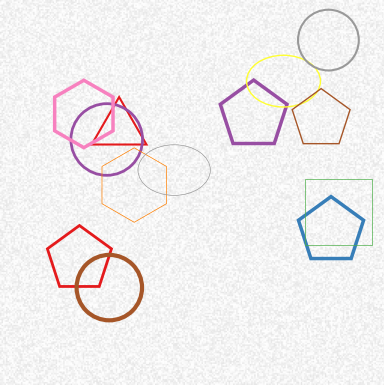[{"shape": "triangle", "thickness": 1.5, "radius": 0.41, "center": [0.309, 0.666]}, {"shape": "pentagon", "thickness": 2, "radius": 0.44, "center": [0.206, 0.327]}, {"shape": "pentagon", "thickness": 2.5, "radius": 0.44, "center": [0.86, 0.4]}, {"shape": "square", "thickness": 0.5, "radius": 0.43, "center": [0.879, 0.45]}, {"shape": "circle", "thickness": 2, "radius": 0.47, "center": [0.277, 0.638]}, {"shape": "pentagon", "thickness": 2.5, "radius": 0.46, "center": [0.659, 0.701]}, {"shape": "hexagon", "thickness": 0.5, "radius": 0.48, "center": [0.349, 0.519]}, {"shape": "oval", "thickness": 1, "radius": 0.48, "center": [0.736, 0.789]}, {"shape": "circle", "thickness": 3, "radius": 0.42, "center": [0.284, 0.253]}, {"shape": "pentagon", "thickness": 1, "radius": 0.4, "center": [0.834, 0.691]}, {"shape": "hexagon", "thickness": 2.5, "radius": 0.44, "center": [0.218, 0.704]}, {"shape": "circle", "thickness": 1.5, "radius": 0.39, "center": [0.853, 0.896]}, {"shape": "oval", "thickness": 0.5, "radius": 0.47, "center": [0.452, 0.558]}]